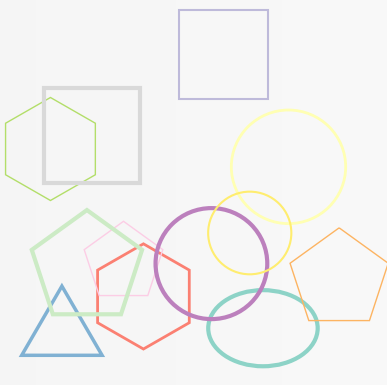[{"shape": "oval", "thickness": 3, "radius": 0.71, "center": [0.679, 0.148]}, {"shape": "circle", "thickness": 2, "radius": 0.74, "center": [0.745, 0.567]}, {"shape": "square", "thickness": 1.5, "radius": 0.58, "center": [0.577, 0.858]}, {"shape": "hexagon", "thickness": 2, "radius": 0.68, "center": [0.37, 0.23]}, {"shape": "triangle", "thickness": 2.5, "radius": 0.6, "center": [0.16, 0.137]}, {"shape": "pentagon", "thickness": 1, "radius": 0.67, "center": [0.875, 0.275]}, {"shape": "hexagon", "thickness": 1, "radius": 0.67, "center": [0.13, 0.613]}, {"shape": "pentagon", "thickness": 1, "radius": 0.53, "center": [0.319, 0.319]}, {"shape": "square", "thickness": 3, "radius": 0.62, "center": [0.238, 0.648]}, {"shape": "circle", "thickness": 3, "radius": 0.72, "center": [0.546, 0.315]}, {"shape": "pentagon", "thickness": 3, "radius": 0.75, "center": [0.224, 0.305]}, {"shape": "circle", "thickness": 1.5, "radius": 0.54, "center": [0.645, 0.395]}]